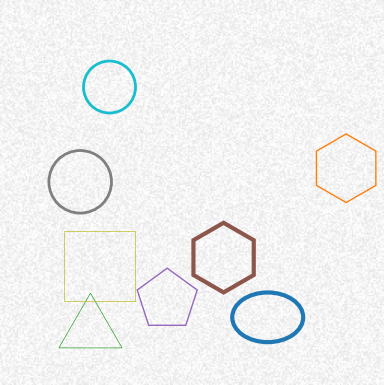[{"shape": "oval", "thickness": 3, "radius": 0.46, "center": [0.695, 0.176]}, {"shape": "hexagon", "thickness": 1, "radius": 0.45, "center": [0.899, 0.563]}, {"shape": "triangle", "thickness": 0.5, "radius": 0.47, "center": [0.235, 0.144]}, {"shape": "pentagon", "thickness": 1, "radius": 0.41, "center": [0.434, 0.221]}, {"shape": "hexagon", "thickness": 3, "radius": 0.45, "center": [0.581, 0.331]}, {"shape": "circle", "thickness": 2, "radius": 0.41, "center": [0.208, 0.528]}, {"shape": "square", "thickness": 0.5, "radius": 0.46, "center": [0.258, 0.309]}, {"shape": "circle", "thickness": 2, "radius": 0.34, "center": [0.284, 0.774]}]